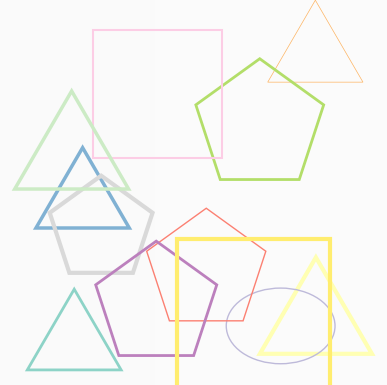[{"shape": "triangle", "thickness": 2, "radius": 0.7, "center": [0.192, 0.109]}, {"shape": "triangle", "thickness": 3, "radius": 0.83, "center": [0.815, 0.164]}, {"shape": "oval", "thickness": 1, "radius": 0.7, "center": [0.724, 0.153]}, {"shape": "pentagon", "thickness": 1, "radius": 0.81, "center": [0.532, 0.297]}, {"shape": "triangle", "thickness": 2.5, "radius": 0.7, "center": [0.213, 0.477]}, {"shape": "triangle", "thickness": 0.5, "radius": 0.71, "center": [0.814, 0.858]}, {"shape": "pentagon", "thickness": 2, "radius": 0.87, "center": [0.67, 0.674]}, {"shape": "square", "thickness": 1.5, "radius": 0.83, "center": [0.406, 0.755]}, {"shape": "pentagon", "thickness": 3, "radius": 0.7, "center": [0.261, 0.404]}, {"shape": "pentagon", "thickness": 2, "radius": 0.82, "center": [0.403, 0.209]}, {"shape": "triangle", "thickness": 2.5, "radius": 0.85, "center": [0.185, 0.594]}, {"shape": "square", "thickness": 3, "radius": 0.99, "center": [0.655, 0.182]}]